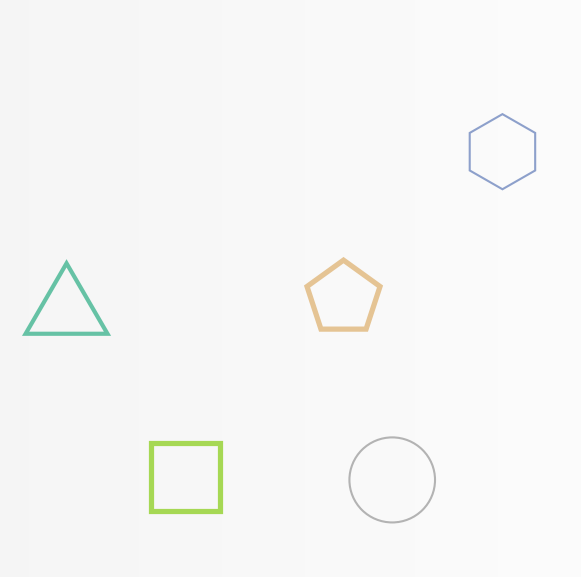[{"shape": "triangle", "thickness": 2, "radius": 0.41, "center": [0.114, 0.462]}, {"shape": "hexagon", "thickness": 1, "radius": 0.33, "center": [0.864, 0.736]}, {"shape": "square", "thickness": 2.5, "radius": 0.3, "center": [0.319, 0.173]}, {"shape": "pentagon", "thickness": 2.5, "radius": 0.33, "center": [0.591, 0.483]}, {"shape": "circle", "thickness": 1, "radius": 0.37, "center": [0.675, 0.168]}]